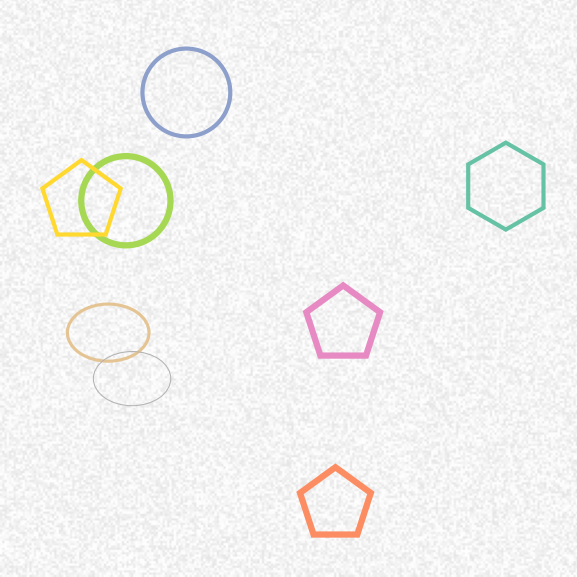[{"shape": "hexagon", "thickness": 2, "radius": 0.38, "center": [0.876, 0.677]}, {"shape": "pentagon", "thickness": 3, "radius": 0.32, "center": [0.581, 0.126]}, {"shape": "circle", "thickness": 2, "radius": 0.38, "center": [0.323, 0.839]}, {"shape": "pentagon", "thickness": 3, "radius": 0.34, "center": [0.594, 0.438]}, {"shape": "circle", "thickness": 3, "radius": 0.39, "center": [0.218, 0.652]}, {"shape": "pentagon", "thickness": 2, "radius": 0.36, "center": [0.141, 0.651]}, {"shape": "oval", "thickness": 1.5, "radius": 0.35, "center": [0.187, 0.423]}, {"shape": "oval", "thickness": 0.5, "radius": 0.34, "center": [0.229, 0.344]}]